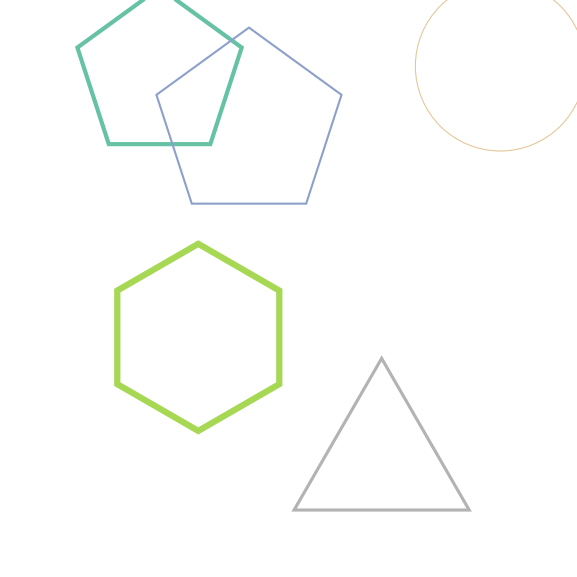[{"shape": "pentagon", "thickness": 2, "radius": 0.75, "center": [0.276, 0.871]}, {"shape": "pentagon", "thickness": 1, "radius": 0.84, "center": [0.431, 0.783]}, {"shape": "hexagon", "thickness": 3, "radius": 0.81, "center": [0.343, 0.415]}, {"shape": "circle", "thickness": 0.5, "radius": 0.74, "center": [0.866, 0.885]}, {"shape": "triangle", "thickness": 1.5, "radius": 0.88, "center": [0.661, 0.203]}]